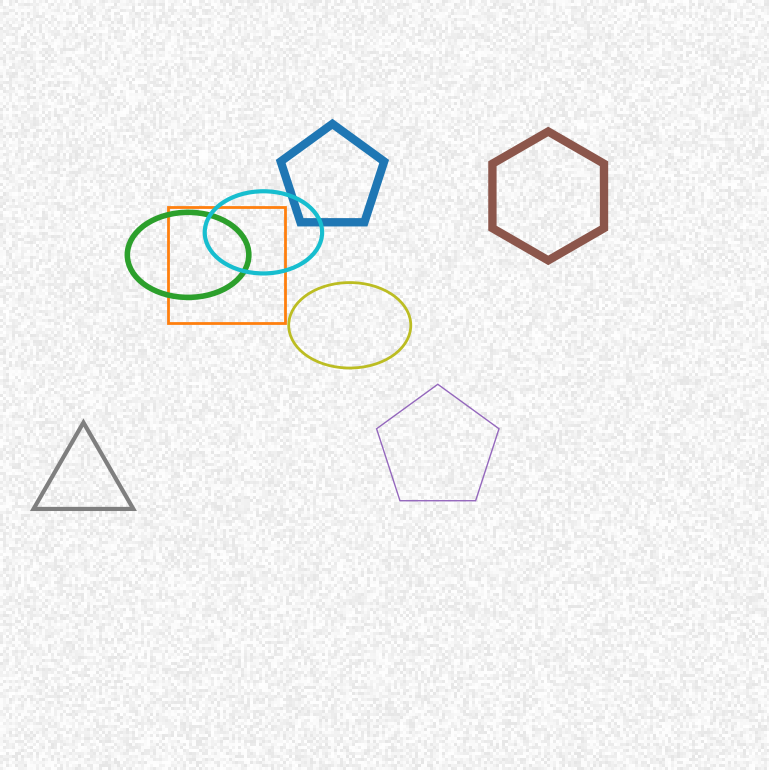[{"shape": "pentagon", "thickness": 3, "radius": 0.35, "center": [0.432, 0.768]}, {"shape": "square", "thickness": 1, "radius": 0.38, "center": [0.294, 0.656]}, {"shape": "oval", "thickness": 2, "radius": 0.39, "center": [0.244, 0.669]}, {"shape": "pentagon", "thickness": 0.5, "radius": 0.42, "center": [0.569, 0.417]}, {"shape": "hexagon", "thickness": 3, "radius": 0.42, "center": [0.712, 0.746]}, {"shape": "triangle", "thickness": 1.5, "radius": 0.37, "center": [0.108, 0.376]}, {"shape": "oval", "thickness": 1, "radius": 0.4, "center": [0.454, 0.578]}, {"shape": "oval", "thickness": 1.5, "radius": 0.38, "center": [0.342, 0.698]}]